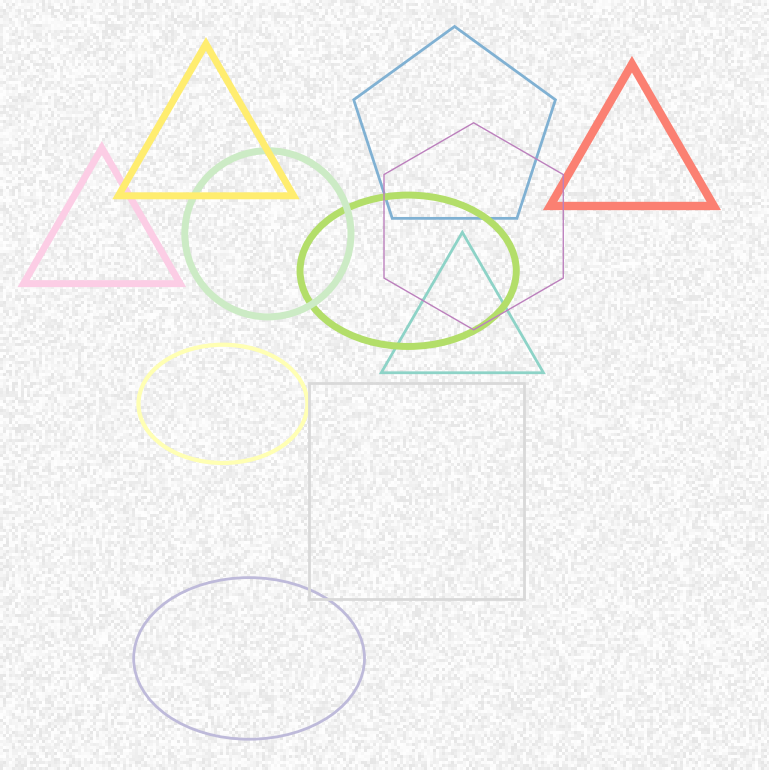[{"shape": "triangle", "thickness": 1, "radius": 0.61, "center": [0.6, 0.577]}, {"shape": "oval", "thickness": 1.5, "radius": 0.55, "center": [0.29, 0.476]}, {"shape": "oval", "thickness": 1, "radius": 0.75, "center": [0.323, 0.145]}, {"shape": "triangle", "thickness": 3, "radius": 0.61, "center": [0.821, 0.794]}, {"shape": "pentagon", "thickness": 1, "radius": 0.69, "center": [0.59, 0.828]}, {"shape": "oval", "thickness": 2.5, "radius": 0.7, "center": [0.53, 0.648]}, {"shape": "triangle", "thickness": 2.5, "radius": 0.59, "center": [0.132, 0.69]}, {"shape": "square", "thickness": 1, "radius": 0.7, "center": [0.541, 0.362]}, {"shape": "hexagon", "thickness": 0.5, "radius": 0.67, "center": [0.615, 0.706]}, {"shape": "circle", "thickness": 2.5, "radius": 0.54, "center": [0.348, 0.696]}, {"shape": "triangle", "thickness": 2.5, "radius": 0.66, "center": [0.267, 0.811]}]